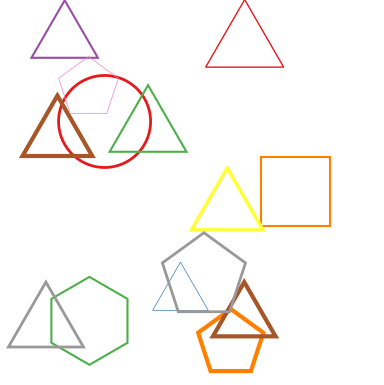[{"shape": "triangle", "thickness": 1, "radius": 0.58, "center": [0.635, 0.884]}, {"shape": "circle", "thickness": 2, "radius": 0.6, "center": [0.272, 0.684]}, {"shape": "triangle", "thickness": 0.5, "radius": 0.42, "center": [0.469, 0.235]}, {"shape": "triangle", "thickness": 1.5, "radius": 0.58, "center": [0.385, 0.663]}, {"shape": "hexagon", "thickness": 1.5, "radius": 0.57, "center": [0.232, 0.167]}, {"shape": "triangle", "thickness": 1.5, "radius": 0.5, "center": [0.168, 0.9]}, {"shape": "pentagon", "thickness": 3, "radius": 0.45, "center": [0.599, 0.108]}, {"shape": "square", "thickness": 1.5, "radius": 0.45, "center": [0.767, 0.503]}, {"shape": "triangle", "thickness": 2.5, "radius": 0.54, "center": [0.59, 0.456]}, {"shape": "triangle", "thickness": 3, "radius": 0.47, "center": [0.634, 0.173]}, {"shape": "triangle", "thickness": 3, "radius": 0.52, "center": [0.149, 0.647]}, {"shape": "pentagon", "thickness": 0.5, "radius": 0.41, "center": [0.23, 0.772]}, {"shape": "pentagon", "thickness": 2, "radius": 0.57, "center": [0.53, 0.282]}, {"shape": "triangle", "thickness": 2, "radius": 0.56, "center": [0.119, 0.155]}]